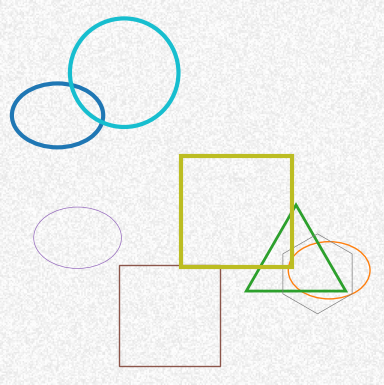[{"shape": "oval", "thickness": 3, "radius": 0.59, "center": [0.149, 0.7]}, {"shape": "oval", "thickness": 1, "radius": 0.53, "center": [0.855, 0.298]}, {"shape": "triangle", "thickness": 2, "radius": 0.75, "center": [0.769, 0.319]}, {"shape": "oval", "thickness": 0.5, "radius": 0.57, "center": [0.201, 0.382]}, {"shape": "square", "thickness": 1, "radius": 0.66, "center": [0.44, 0.181]}, {"shape": "hexagon", "thickness": 0.5, "radius": 0.52, "center": [0.825, 0.289]}, {"shape": "square", "thickness": 3, "radius": 0.72, "center": [0.615, 0.451]}, {"shape": "circle", "thickness": 3, "radius": 0.7, "center": [0.323, 0.811]}]